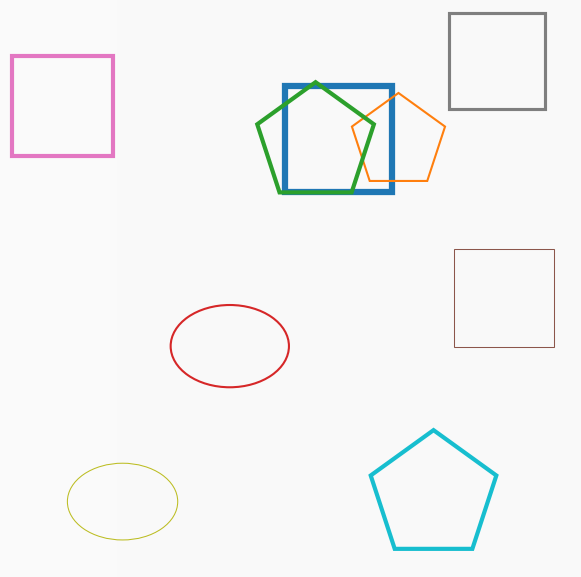[{"shape": "square", "thickness": 3, "radius": 0.46, "center": [0.583, 0.759]}, {"shape": "pentagon", "thickness": 1, "radius": 0.42, "center": [0.686, 0.754]}, {"shape": "pentagon", "thickness": 2, "radius": 0.53, "center": [0.543, 0.751]}, {"shape": "oval", "thickness": 1, "radius": 0.51, "center": [0.395, 0.4]}, {"shape": "square", "thickness": 0.5, "radius": 0.43, "center": [0.867, 0.483]}, {"shape": "square", "thickness": 2, "radius": 0.43, "center": [0.107, 0.816]}, {"shape": "square", "thickness": 1.5, "radius": 0.41, "center": [0.855, 0.893]}, {"shape": "oval", "thickness": 0.5, "radius": 0.47, "center": [0.211, 0.131]}, {"shape": "pentagon", "thickness": 2, "radius": 0.57, "center": [0.746, 0.141]}]